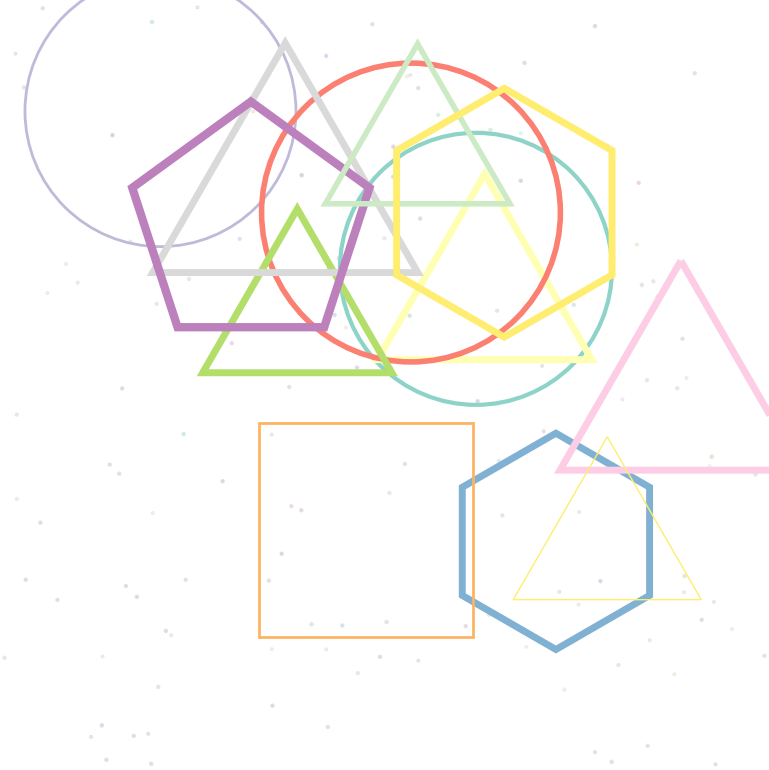[{"shape": "circle", "thickness": 1.5, "radius": 0.88, "center": [0.618, 0.651]}, {"shape": "triangle", "thickness": 2.5, "radius": 0.8, "center": [0.629, 0.613]}, {"shape": "circle", "thickness": 1, "radius": 0.88, "center": [0.208, 0.856]}, {"shape": "circle", "thickness": 2, "radius": 0.97, "center": [0.534, 0.724]}, {"shape": "hexagon", "thickness": 2.5, "radius": 0.7, "center": [0.722, 0.297]}, {"shape": "square", "thickness": 1, "radius": 0.69, "center": [0.476, 0.312]}, {"shape": "triangle", "thickness": 2.5, "radius": 0.71, "center": [0.386, 0.587]}, {"shape": "triangle", "thickness": 2.5, "radius": 0.91, "center": [0.884, 0.48]}, {"shape": "triangle", "thickness": 2.5, "radius": 0.99, "center": [0.37, 0.745]}, {"shape": "pentagon", "thickness": 3, "radius": 0.81, "center": [0.326, 0.706]}, {"shape": "triangle", "thickness": 2, "radius": 0.69, "center": [0.542, 0.805]}, {"shape": "triangle", "thickness": 0.5, "radius": 0.7, "center": [0.789, 0.292]}, {"shape": "hexagon", "thickness": 2.5, "radius": 0.81, "center": [0.655, 0.724]}]